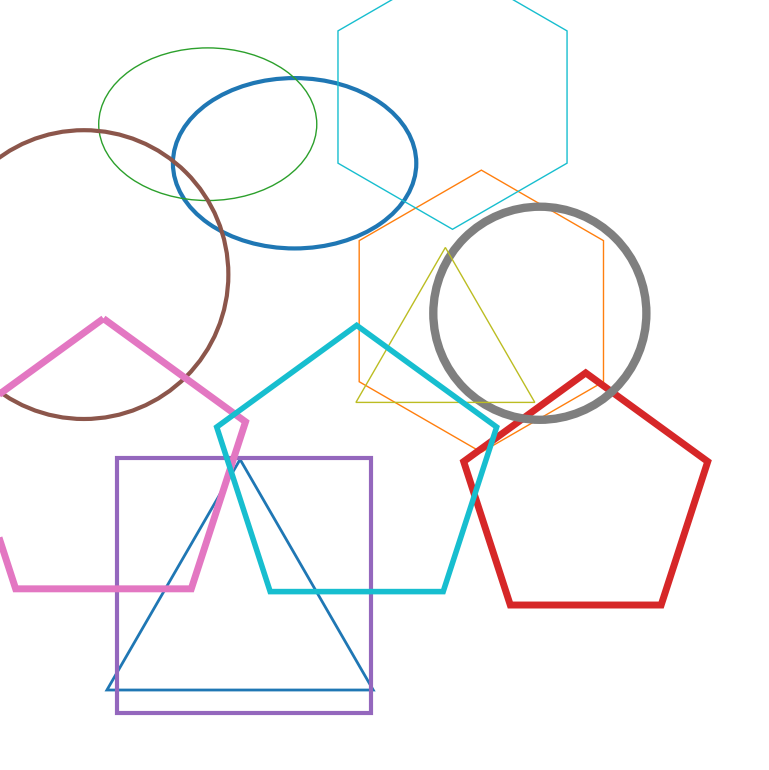[{"shape": "triangle", "thickness": 1, "radius": 1.0, "center": [0.312, 0.204]}, {"shape": "oval", "thickness": 1.5, "radius": 0.79, "center": [0.383, 0.788]}, {"shape": "hexagon", "thickness": 0.5, "radius": 0.92, "center": [0.625, 0.596]}, {"shape": "oval", "thickness": 0.5, "radius": 0.71, "center": [0.27, 0.839]}, {"shape": "pentagon", "thickness": 2.5, "radius": 0.83, "center": [0.761, 0.349]}, {"shape": "square", "thickness": 1.5, "radius": 0.83, "center": [0.317, 0.24]}, {"shape": "circle", "thickness": 1.5, "radius": 0.94, "center": [0.109, 0.643]}, {"shape": "pentagon", "thickness": 2.5, "radius": 0.97, "center": [0.134, 0.392]}, {"shape": "circle", "thickness": 3, "radius": 0.69, "center": [0.701, 0.593]}, {"shape": "triangle", "thickness": 0.5, "radius": 0.67, "center": [0.578, 0.544]}, {"shape": "pentagon", "thickness": 2, "radius": 0.96, "center": [0.463, 0.386]}, {"shape": "hexagon", "thickness": 0.5, "radius": 0.86, "center": [0.588, 0.874]}]